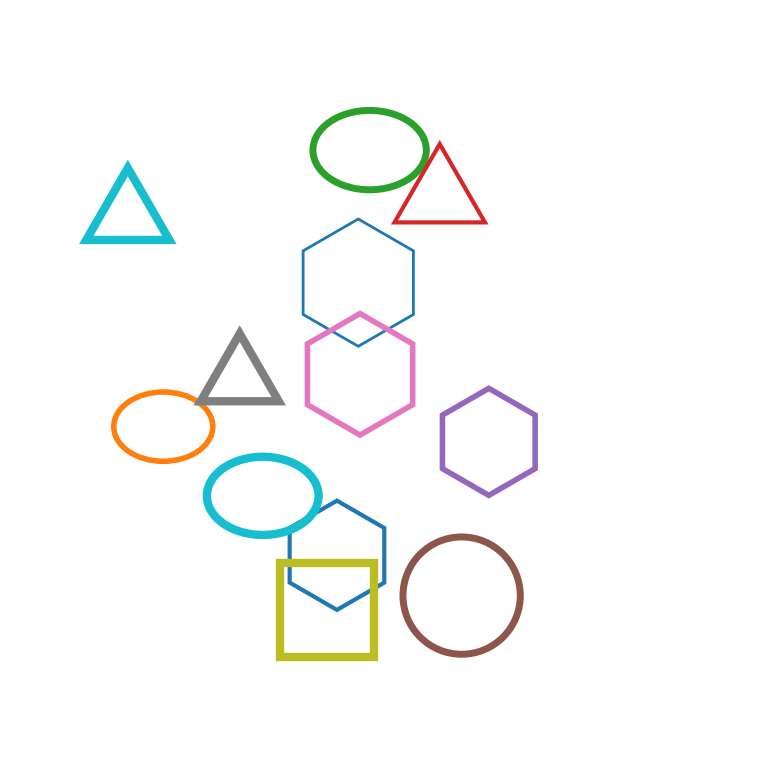[{"shape": "hexagon", "thickness": 1, "radius": 0.41, "center": [0.465, 0.633]}, {"shape": "hexagon", "thickness": 1.5, "radius": 0.35, "center": [0.438, 0.279]}, {"shape": "oval", "thickness": 2, "radius": 0.32, "center": [0.212, 0.446]}, {"shape": "oval", "thickness": 2.5, "radius": 0.37, "center": [0.48, 0.805]}, {"shape": "triangle", "thickness": 1.5, "radius": 0.34, "center": [0.571, 0.745]}, {"shape": "hexagon", "thickness": 2, "radius": 0.35, "center": [0.635, 0.426]}, {"shape": "circle", "thickness": 2.5, "radius": 0.38, "center": [0.6, 0.226]}, {"shape": "hexagon", "thickness": 2, "radius": 0.39, "center": [0.468, 0.514]}, {"shape": "triangle", "thickness": 3, "radius": 0.29, "center": [0.311, 0.508]}, {"shape": "square", "thickness": 3, "radius": 0.31, "center": [0.425, 0.208]}, {"shape": "oval", "thickness": 3, "radius": 0.36, "center": [0.341, 0.356]}, {"shape": "triangle", "thickness": 3, "radius": 0.31, "center": [0.166, 0.72]}]